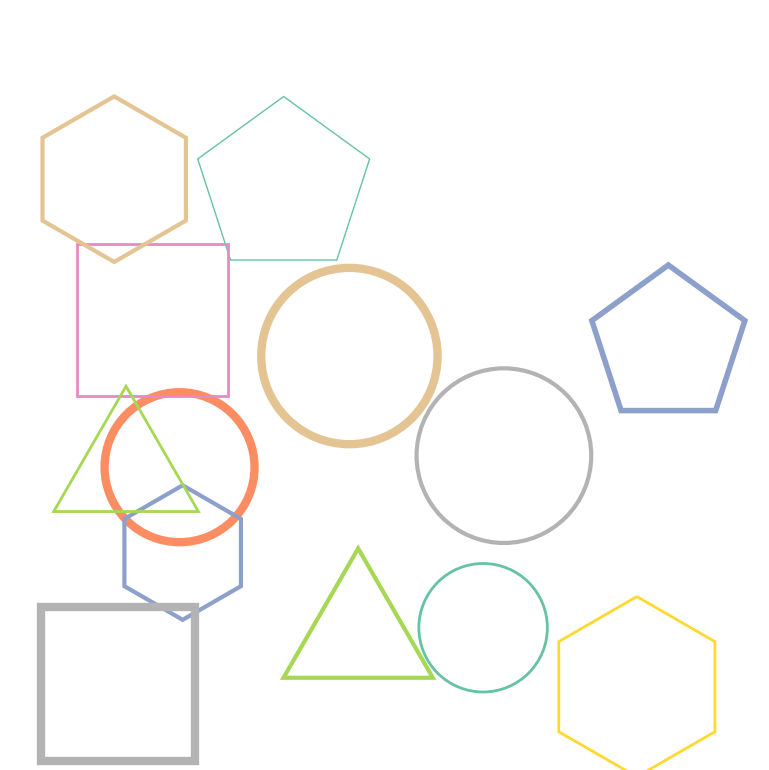[{"shape": "pentagon", "thickness": 0.5, "radius": 0.59, "center": [0.368, 0.757]}, {"shape": "circle", "thickness": 1, "radius": 0.42, "center": [0.627, 0.185]}, {"shape": "circle", "thickness": 3, "radius": 0.49, "center": [0.233, 0.393]}, {"shape": "hexagon", "thickness": 1.5, "radius": 0.44, "center": [0.237, 0.282]}, {"shape": "pentagon", "thickness": 2, "radius": 0.52, "center": [0.868, 0.551]}, {"shape": "square", "thickness": 1, "radius": 0.49, "center": [0.198, 0.584]}, {"shape": "triangle", "thickness": 1, "radius": 0.54, "center": [0.164, 0.39]}, {"shape": "triangle", "thickness": 1.5, "radius": 0.56, "center": [0.465, 0.176]}, {"shape": "hexagon", "thickness": 1, "radius": 0.59, "center": [0.827, 0.108]}, {"shape": "hexagon", "thickness": 1.5, "radius": 0.54, "center": [0.148, 0.767]}, {"shape": "circle", "thickness": 3, "radius": 0.57, "center": [0.454, 0.538]}, {"shape": "circle", "thickness": 1.5, "radius": 0.57, "center": [0.654, 0.408]}, {"shape": "square", "thickness": 3, "radius": 0.5, "center": [0.154, 0.111]}]